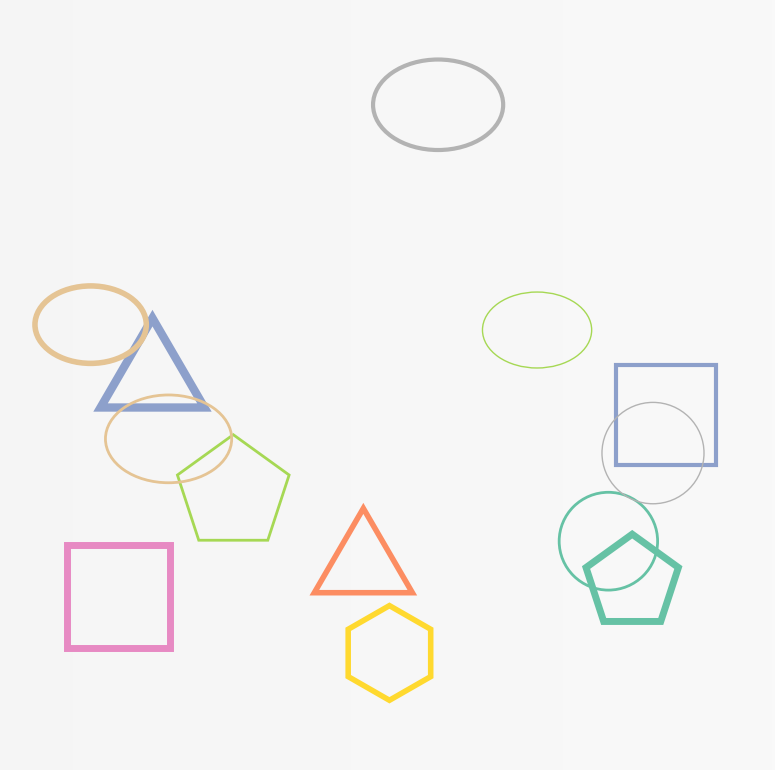[{"shape": "pentagon", "thickness": 2.5, "radius": 0.31, "center": [0.816, 0.244]}, {"shape": "circle", "thickness": 1, "radius": 0.32, "center": [0.785, 0.297]}, {"shape": "triangle", "thickness": 2, "radius": 0.37, "center": [0.469, 0.267]}, {"shape": "triangle", "thickness": 3, "radius": 0.39, "center": [0.197, 0.509]}, {"shape": "square", "thickness": 1.5, "radius": 0.32, "center": [0.859, 0.461]}, {"shape": "square", "thickness": 2.5, "radius": 0.33, "center": [0.153, 0.225]}, {"shape": "pentagon", "thickness": 1, "radius": 0.38, "center": [0.301, 0.36]}, {"shape": "oval", "thickness": 0.5, "radius": 0.35, "center": [0.693, 0.571]}, {"shape": "hexagon", "thickness": 2, "radius": 0.31, "center": [0.503, 0.152]}, {"shape": "oval", "thickness": 2, "radius": 0.36, "center": [0.117, 0.578]}, {"shape": "oval", "thickness": 1, "radius": 0.41, "center": [0.218, 0.43]}, {"shape": "oval", "thickness": 1.5, "radius": 0.42, "center": [0.565, 0.864]}, {"shape": "circle", "thickness": 0.5, "radius": 0.33, "center": [0.843, 0.412]}]